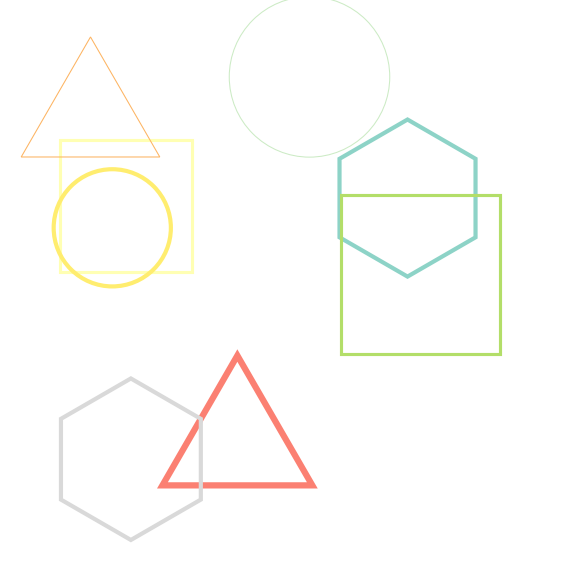[{"shape": "hexagon", "thickness": 2, "radius": 0.68, "center": [0.706, 0.656]}, {"shape": "square", "thickness": 1.5, "radius": 0.57, "center": [0.219, 0.643]}, {"shape": "triangle", "thickness": 3, "radius": 0.75, "center": [0.411, 0.234]}, {"shape": "triangle", "thickness": 0.5, "radius": 0.69, "center": [0.157, 0.797]}, {"shape": "square", "thickness": 1.5, "radius": 0.69, "center": [0.728, 0.523]}, {"shape": "hexagon", "thickness": 2, "radius": 0.7, "center": [0.227, 0.204]}, {"shape": "circle", "thickness": 0.5, "radius": 0.69, "center": [0.536, 0.866]}, {"shape": "circle", "thickness": 2, "radius": 0.51, "center": [0.194, 0.605]}]